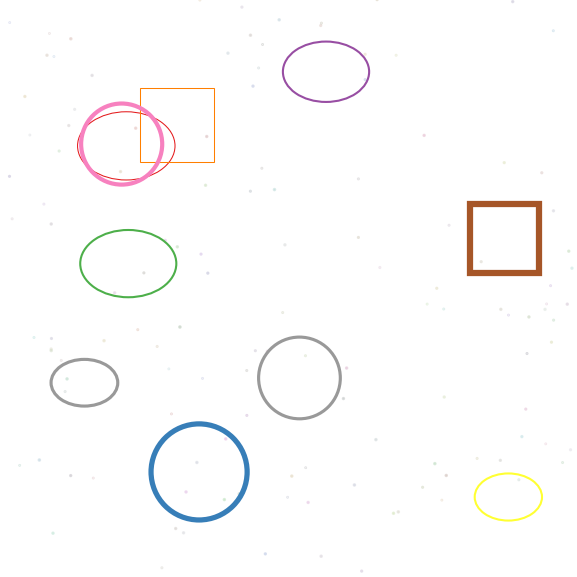[{"shape": "oval", "thickness": 0.5, "radius": 0.42, "center": [0.219, 0.747]}, {"shape": "circle", "thickness": 2.5, "radius": 0.42, "center": [0.345, 0.182]}, {"shape": "oval", "thickness": 1, "radius": 0.42, "center": [0.222, 0.543]}, {"shape": "oval", "thickness": 1, "radius": 0.37, "center": [0.565, 0.875]}, {"shape": "square", "thickness": 0.5, "radius": 0.32, "center": [0.306, 0.783]}, {"shape": "oval", "thickness": 1, "radius": 0.29, "center": [0.88, 0.139]}, {"shape": "square", "thickness": 3, "radius": 0.3, "center": [0.874, 0.586]}, {"shape": "circle", "thickness": 2, "radius": 0.35, "center": [0.211, 0.75]}, {"shape": "oval", "thickness": 1.5, "radius": 0.29, "center": [0.146, 0.336]}, {"shape": "circle", "thickness": 1.5, "radius": 0.35, "center": [0.519, 0.345]}]